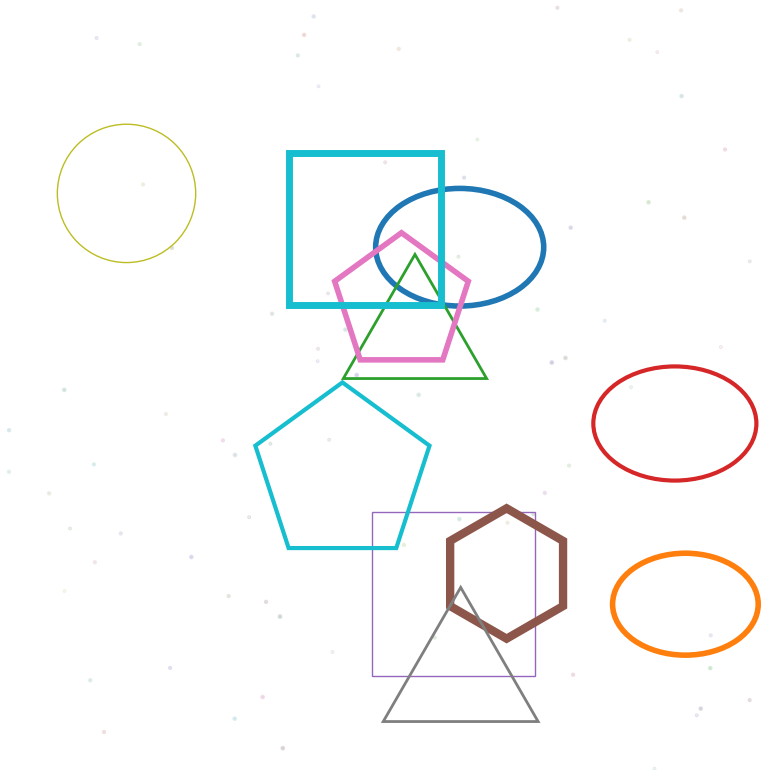[{"shape": "oval", "thickness": 2, "radius": 0.55, "center": [0.597, 0.679]}, {"shape": "oval", "thickness": 2, "radius": 0.47, "center": [0.89, 0.215]}, {"shape": "triangle", "thickness": 1, "radius": 0.54, "center": [0.539, 0.562]}, {"shape": "oval", "thickness": 1.5, "radius": 0.53, "center": [0.876, 0.45]}, {"shape": "square", "thickness": 0.5, "radius": 0.53, "center": [0.589, 0.228]}, {"shape": "hexagon", "thickness": 3, "radius": 0.42, "center": [0.658, 0.255]}, {"shape": "pentagon", "thickness": 2, "radius": 0.46, "center": [0.521, 0.606]}, {"shape": "triangle", "thickness": 1, "radius": 0.58, "center": [0.598, 0.121]}, {"shape": "circle", "thickness": 0.5, "radius": 0.45, "center": [0.164, 0.749]}, {"shape": "pentagon", "thickness": 1.5, "radius": 0.59, "center": [0.445, 0.384]}, {"shape": "square", "thickness": 2.5, "radius": 0.49, "center": [0.474, 0.703]}]